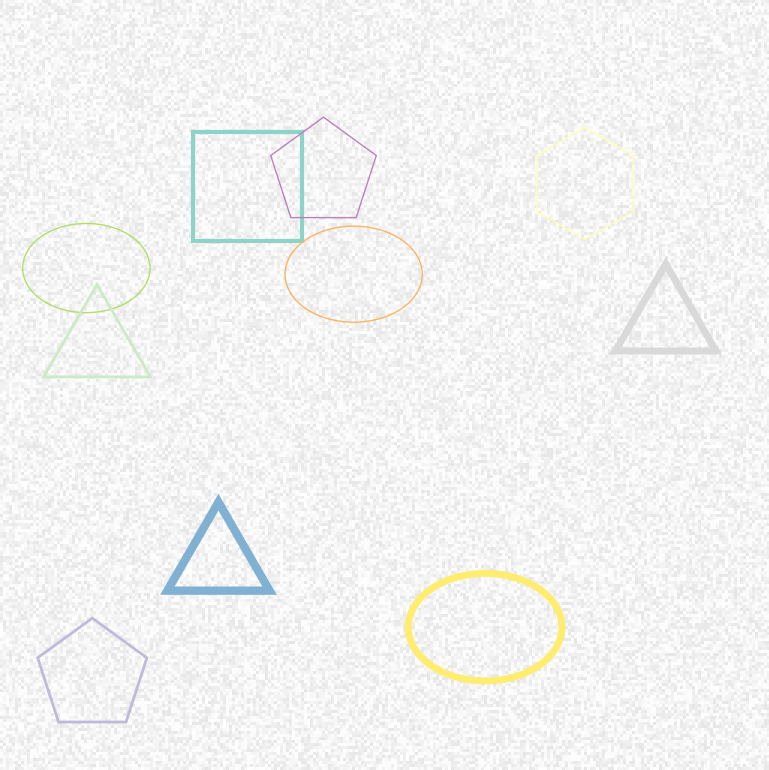[{"shape": "square", "thickness": 1.5, "radius": 0.35, "center": [0.321, 0.758]}, {"shape": "hexagon", "thickness": 0.5, "radius": 0.36, "center": [0.76, 0.762]}, {"shape": "pentagon", "thickness": 1, "radius": 0.37, "center": [0.12, 0.123]}, {"shape": "triangle", "thickness": 3, "radius": 0.38, "center": [0.284, 0.271]}, {"shape": "oval", "thickness": 0.5, "radius": 0.45, "center": [0.459, 0.644]}, {"shape": "oval", "thickness": 0.5, "radius": 0.41, "center": [0.112, 0.652]}, {"shape": "triangle", "thickness": 2.5, "radius": 0.38, "center": [0.865, 0.582]}, {"shape": "pentagon", "thickness": 0.5, "radius": 0.36, "center": [0.42, 0.776]}, {"shape": "triangle", "thickness": 1, "radius": 0.4, "center": [0.126, 0.551]}, {"shape": "oval", "thickness": 2.5, "radius": 0.5, "center": [0.63, 0.185]}]